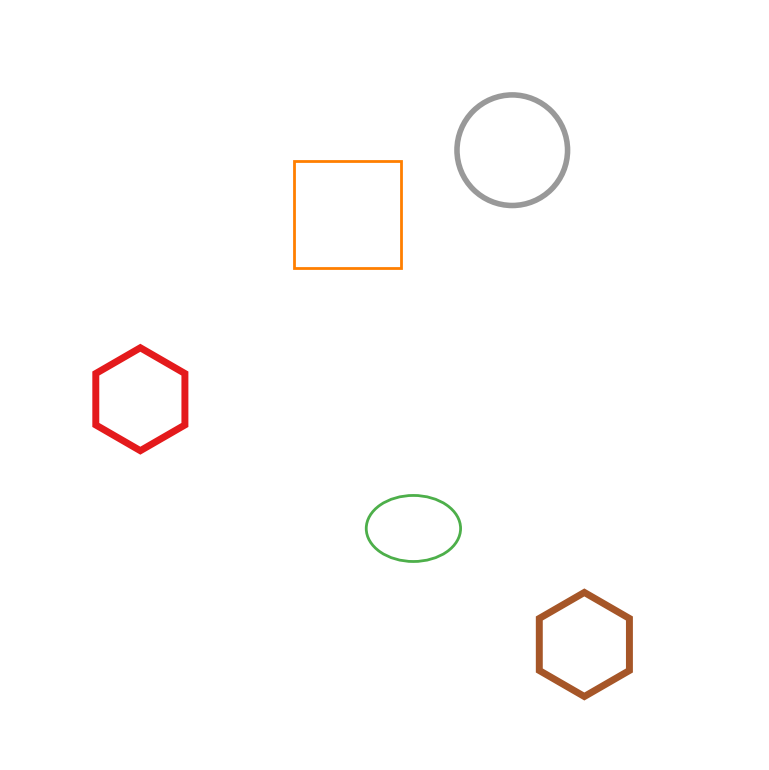[{"shape": "hexagon", "thickness": 2.5, "radius": 0.33, "center": [0.182, 0.482]}, {"shape": "oval", "thickness": 1, "radius": 0.31, "center": [0.537, 0.314]}, {"shape": "square", "thickness": 1, "radius": 0.35, "center": [0.451, 0.721]}, {"shape": "hexagon", "thickness": 2.5, "radius": 0.34, "center": [0.759, 0.163]}, {"shape": "circle", "thickness": 2, "radius": 0.36, "center": [0.665, 0.805]}]